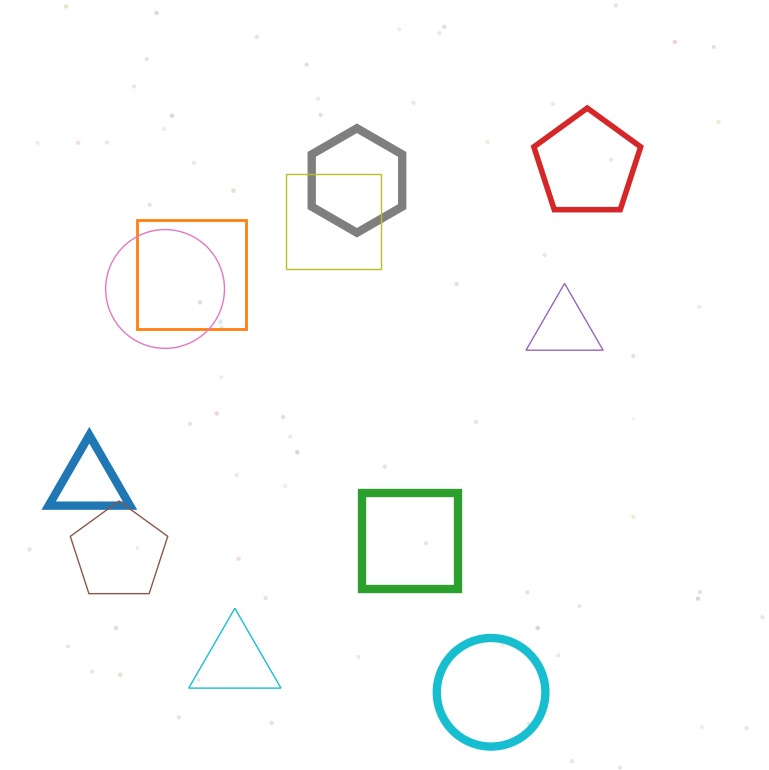[{"shape": "triangle", "thickness": 3, "radius": 0.31, "center": [0.116, 0.374]}, {"shape": "square", "thickness": 1, "radius": 0.36, "center": [0.249, 0.644]}, {"shape": "square", "thickness": 3, "radius": 0.31, "center": [0.533, 0.297]}, {"shape": "pentagon", "thickness": 2, "radius": 0.36, "center": [0.763, 0.787]}, {"shape": "triangle", "thickness": 0.5, "radius": 0.29, "center": [0.733, 0.574]}, {"shape": "pentagon", "thickness": 0.5, "radius": 0.33, "center": [0.155, 0.283]}, {"shape": "circle", "thickness": 0.5, "radius": 0.39, "center": [0.214, 0.625]}, {"shape": "hexagon", "thickness": 3, "radius": 0.34, "center": [0.464, 0.766]}, {"shape": "square", "thickness": 0.5, "radius": 0.31, "center": [0.433, 0.712]}, {"shape": "circle", "thickness": 3, "radius": 0.35, "center": [0.638, 0.101]}, {"shape": "triangle", "thickness": 0.5, "radius": 0.35, "center": [0.305, 0.141]}]